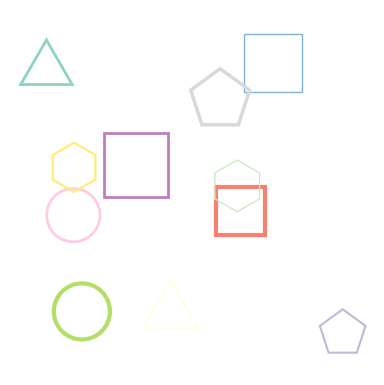[{"shape": "triangle", "thickness": 2, "radius": 0.39, "center": [0.121, 0.819]}, {"shape": "triangle", "thickness": 0.5, "radius": 0.42, "center": [0.443, 0.188]}, {"shape": "pentagon", "thickness": 1.5, "radius": 0.31, "center": [0.89, 0.134]}, {"shape": "square", "thickness": 3, "radius": 0.32, "center": [0.625, 0.452]}, {"shape": "square", "thickness": 1, "radius": 0.37, "center": [0.709, 0.837]}, {"shape": "circle", "thickness": 3, "radius": 0.36, "center": [0.213, 0.191]}, {"shape": "circle", "thickness": 2, "radius": 0.35, "center": [0.191, 0.441]}, {"shape": "pentagon", "thickness": 2.5, "radius": 0.4, "center": [0.572, 0.741]}, {"shape": "square", "thickness": 2, "radius": 0.42, "center": [0.353, 0.571]}, {"shape": "hexagon", "thickness": 1, "radius": 0.34, "center": [0.616, 0.517]}, {"shape": "hexagon", "thickness": 1.5, "radius": 0.32, "center": [0.192, 0.565]}]